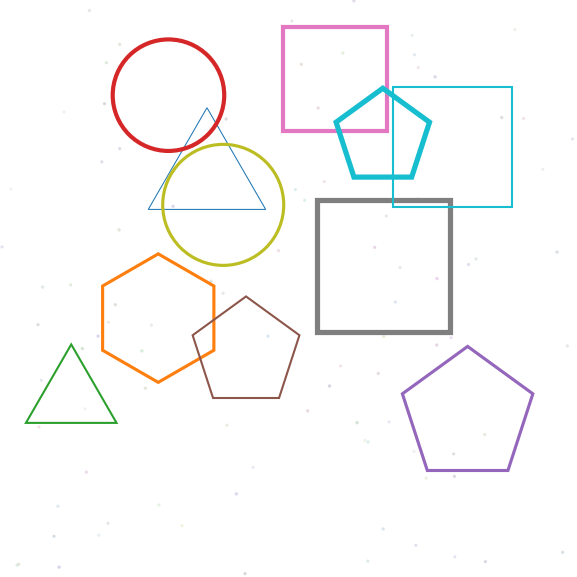[{"shape": "triangle", "thickness": 0.5, "radius": 0.59, "center": [0.358, 0.695]}, {"shape": "hexagon", "thickness": 1.5, "radius": 0.56, "center": [0.274, 0.448]}, {"shape": "triangle", "thickness": 1, "radius": 0.45, "center": [0.123, 0.312]}, {"shape": "circle", "thickness": 2, "radius": 0.48, "center": [0.292, 0.834]}, {"shape": "pentagon", "thickness": 1.5, "radius": 0.59, "center": [0.81, 0.281]}, {"shape": "pentagon", "thickness": 1, "radius": 0.49, "center": [0.426, 0.389]}, {"shape": "square", "thickness": 2, "radius": 0.45, "center": [0.58, 0.862]}, {"shape": "square", "thickness": 2.5, "radius": 0.57, "center": [0.665, 0.538]}, {"shape": "circle", "thickness": 1.5, "radius": 0.52, "center": [0.387, 0.644]}, {"shape": "pentagon", "thickness": 2.5, "radius": 0.43, "center": [0.663, 0.761]}, {"shape": "square", "thickness": 1, "radius": 0.52, "center": [0.784, 0.744]}]